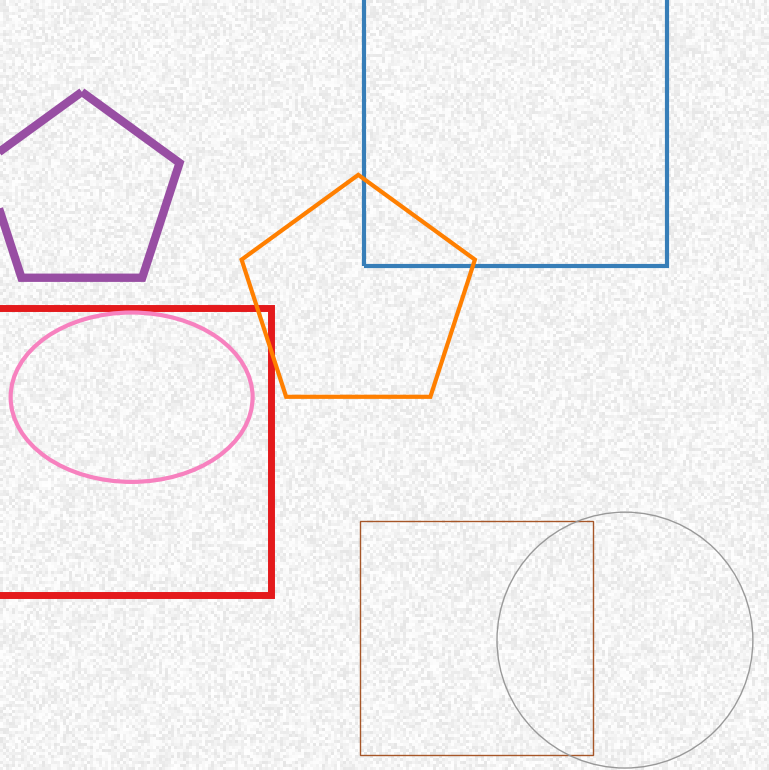[{"shape": "square", "thickness": 2.5, "radius": 0.93, "center": [0.165, 0.413]}, {"shape": "square", "thickness": 1.5, "radius": 0.99, "center": [0.669, 0.852]}, {"shape": "pentagon", "thickness": 3, "radius": 0.67, "center": [0.106, 0.747]}, {"shape": "pentagon", "thickness": 1.5, "radius": 0.8, "center": [0.465, 0.614]}, {"shape": "square", "thickness": 0.5, "radius": 0.76, "center": [0.619, 0.171]}, {"shape": "oval", "thickness": 1.5, "radius": 0.79, "center": [0.171, 0.484]}, {"shape": "circle", "thickness": 0.5, "radius": 0.83, "center": [0.812, 0.169]}]